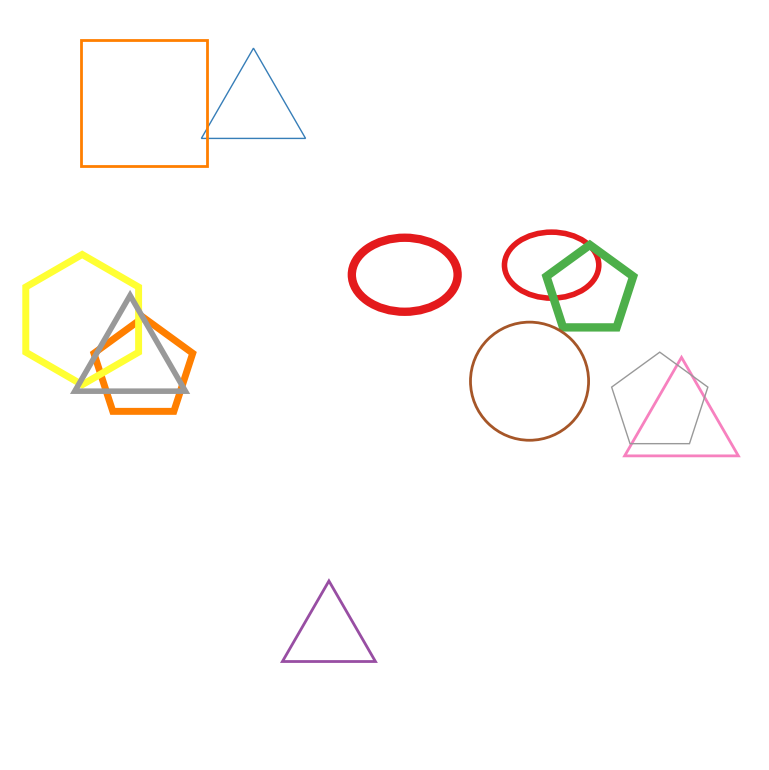[{"shape": "oval", "thickness": 2, "radius": 0.31, "center": [0.716, 0.656]}, {"shape": "oval", "thickness": 3, "radius": 0.34, "center": [0.526, 0.643]}, {"shape": "triangle", "thickness": 0.5, "radius": 0.39, "center": [0.329, 0.859]}, {"shape": "pentagon", "thickness": 3, "radius": 0.3, "center": [0.766, 0.623]}, {"shape": "triangle", "thickness": 1, "radius": 0.35, "center": [0.427, 0.176]}, {"shape": "square", "thickness": 1, "radius": 0.41, "center": [0.187, 0.867]}, {"shape": "pentagon", "thickness": 2.5, "radius": 0.34, "center": [0.186, 0.52]}, {"shape": "hexagon", "thickness": 2.5, "radius": 0.42, "center": [0.107, 0.585]}, {"shape": "circle", "thickness": 1, "radius": 0.38, "center": [0.688, 0.505]}, {"shape": "triangle", "thickness": 1, "radius": 0.43, "center": [0.885, 0.451]}, {"shape": "triangle", "thickness": 2, "radius": 0.41, "center": [0.169, 0.533]}, {"shape": "pentagon", "thickness": 0.5, "radius": 0.33, "center": [0.857, 0.477]}]